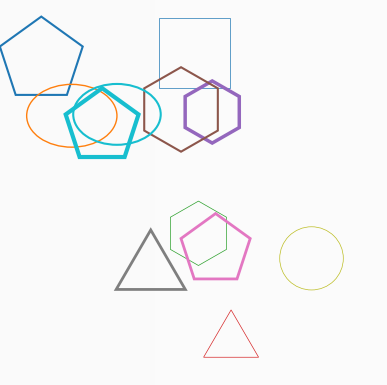[{"shape": "pentagon", "thickness": 1.5, "radius": 0.56, "center": [0.107, 0.844]}, {"shape": "square", "thickness": 0.5, "radius": 0.45, "center": [0.502, 0.863]}, {"shape": "oval", "thickness": 1, "radius": 0.58, "center": [0.185, 0.699]}, {"shape": "hexagon", "thickness": 0.5, "radius": 0.42, "center": [0.512, 0.394]}, {"shape": "triangle", "thickness": 0.5, "radius": 0.41, "center": [0.596, 0.113]}, {"shape": "hexagon", "thickness": 2.5, "radius": 0.4, "center": [0.548, 0.709]}, {"shape": "hexagon", "thickness": 1.5, "radius": 0.55, "center": [0.467, 0.716]}, {"shape": "pentagon", "thickness": 2, "radius": 0.47, "center": [0.556, 0.351]}, {"shape": "triangle", "thickness": 2, "radius": 0.52, "center": [0.389, 0.3]}, {"shape": "circle", "thickness": 0.5, "radius": 0.41, "center": [0.804, 0.329]}, {"shape": "oval", "thickness": 1.5, "radius": 0.56, "center": [0.302, 0.703]}, {"shape": "pentagon", "thickness": 3, "radius": 0.49, "center": [0.264, 0.672]}]